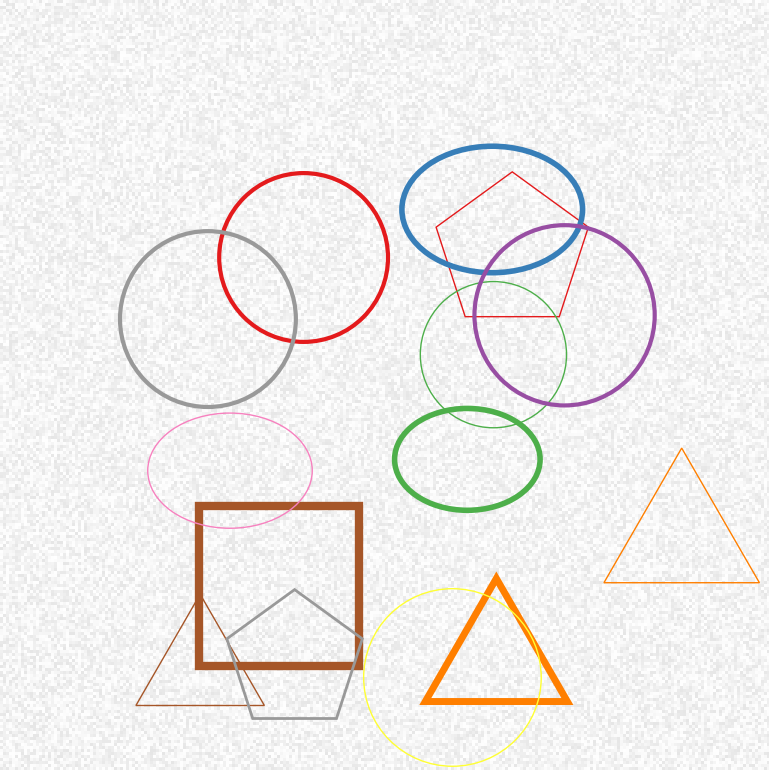[{"shape": "pentagon", "thickness": 0.5, "radius": 0.52, "center": [0.665, 0.673]}, {"shape": "circle", "thickness": 1.5, "radius": 0.55, "center": [0.394, 0.666]}, {"shape": "oval", "thickness": 2, "radius": 0.59, "center": [0.639, 0.728]}, {"shape": "oval", "thickness": 2, "radius": 0.47, "center": [0.607, 0.403]}, {"shape": "circle", "thickness": 0.5, "radius": 0.47, "center": [0.641, 0.539]}, {"shape": "circle", "thickness": 1.5, "radius": 0.59, "center": [0.733, 0.591]}, {"shape": "triangle", "thickness": 0.5, "radius": 0.58, "center": [0.885, 0.302]}, {"shape": "triangle", "thickness": 2.5, "radius": 0.53, "center": [0.645, 0.142]}, {"shape": "circle", "thickness": 0.5, "radius": 0.58, "center": [0.588, 0.12]}, {"shape": "square", "thickness": 3, "radius": 0.52, "center": [0.362, 0.239]}, {"shape": "triangle", "thickness": 0.5, "radius": 0.48, "center": [0.26, 0.132]}, {"shape": "oval", "thickness": 0.5, "radius": 0.53, "center": [0.299, 0.389]}, {"shape": "pentagon", "thickness": 1, "radius": 0.46, "center": [0.383, 0.142]}, {"shape": "circle", "thickness": 1.5, "radius": 0.57, "center": [0.27, 0.586]}]